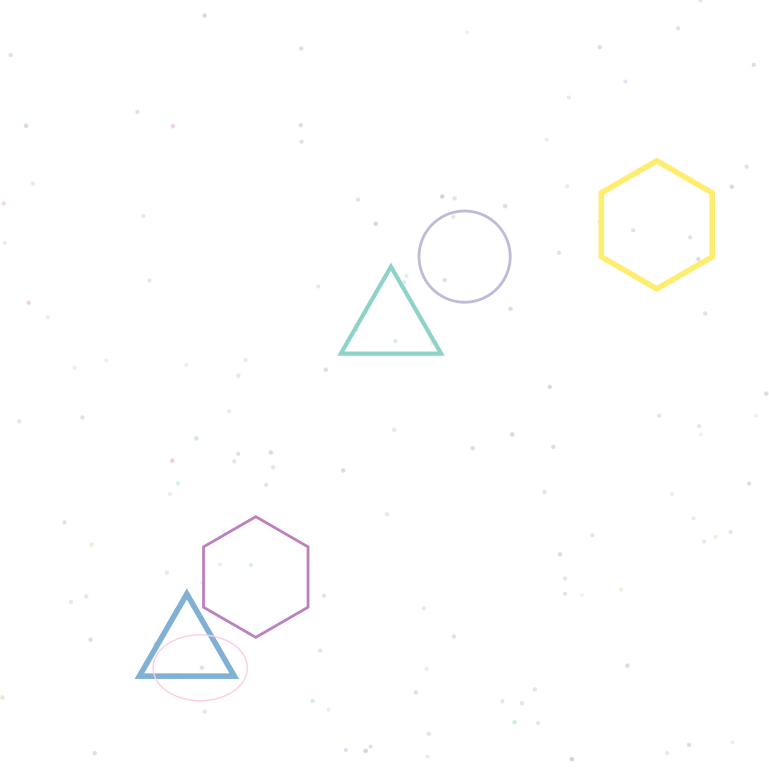[{"shape": "triangle", "thickness": 1.5, "radius": 0.38, "center": [0.508, 0.578]}, {"shape": "circle", "thickness": 1, "radius": 0.3, "center": [0.603, 0.667]}, {"shape": "triangle", "thickness": 2, "radius": 0.36, "center": [0.243, 0.157]}, {"shape": "oval", "thickness": 0.5, "radius": 0.31, "center": [0.26, 0.133]}, {"shape": "hexagon", "thickness": 1, "radius": 0.39, "center": [0.332, 0.251]}, {"shape": "hexagon", "thickness": 2, "radius": 0.42, "center": [0.853, 0.708]}]